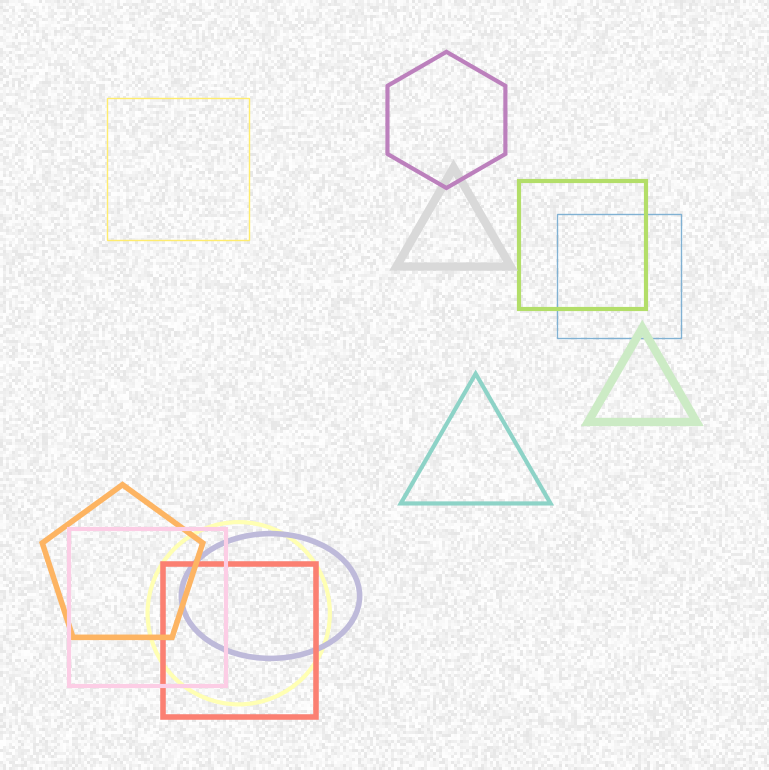[{"shape": "triangle", "thickness": 1.5, "radius": 0.56, "center": [0.618, 0.402]}, {"shape": "circle", "thickness": 1.5, "radius": 0.59, "center": [0.31, 0.204]}, {"shape": "oval", "thickness": 2, "radius": 0.58, "center": [0.351, 0.226]}, {"shape": "square", "thickness": 2, "radius": 0.5, "center": [0.311, 0.168]}, {"shape": "square", "thickness": 0.5, "radius": 0.4, "center": [0.804, 0.642]}, {"shape": "pentagon", "thickness": 2, "radius": 0.55, "center": [0.159, 0.261]}, {"shape": "square", "thickness": 1.5, "radius": 0.41, "center": [0.757, 0.682]}, {"shape": "square", "thickness": 1.5, "radius": 0.51, "center": [0.192, 0.21]}, {"shape": "triangle", "thickness": 3, "radius": 0.43, "center": [0.589, 0.697]}, {"shape": "hexagon", "thickness": 1.5, "radius": 0.44, "center": [0.58, 0.844]}, {"shape": "triangle", "thickness": 3, "radius": 0.41, "center": [0.834, 0.493]}, {"shape": "square", "thickness": 0.5, "radius": 0.46, "center": [0.232, 0.78]}]